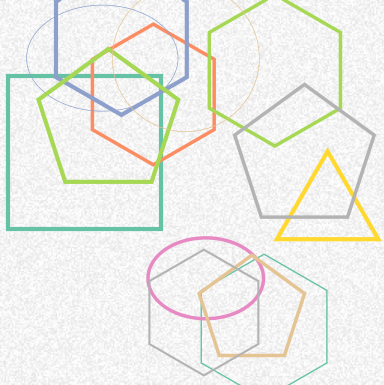[{"shape": "square", "thickness": 3, "radius": 0.99, "center": [0.22, 0.604]}, {"shape": "hexagon", "thickness": 1, "radius": 0.94, "center": [0.686, 0.151]}, {"shape": "hexagon", "thickness": 2.5, "radius": 0.91, "center": [0.398, 0.755]}, {"shape": "hexagon", "thickness": 3, "radius": 0.98, "center": [0.315, 0.898]}, {"shape": "oval", "thickness": 0.5, "radius": 0.98, "center": [0.266, 0.849]}, {"shape": "oval", "thickness": 2.5, "radius": 0.75, "center": [0.534, 0.277]}, {"shape": "pentagon", "thickness": 3, "radius": 0.95, "center": [0.282, 0.682]}, {"shape": "hexagon", "thickness": 2.5, "radius": 0.98, "center": [0.714, 0.817]}, {"shape": "triangle", "thickness": 3, "radius": 0.76, "center": [0.851, 0.455]}, {"shape": "circle", "thickness": 0.5, "radius": 0.96, "center": [0.483, 0.849]}, {"shape": "pentagon", "thickness": 2.5, "radius": 0.72, "center": [0.654, 0.193]}, {"shape": "pentagon", "thickness": 2.5, "radius": 0.95, "center": [0.791, 0.59]}, {"shape": "hexagon", "thickness": 1.5, "radius": 0.82, "center": [0.53, 0.188]}]